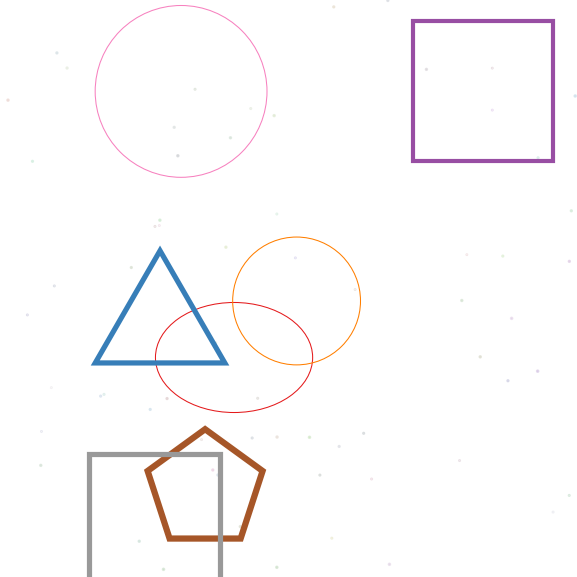[{"shape": "oval", "thickness": 0.5, "radius": 0.68, "center": [0.405, 0.38]}, {"shape": "triangle", "thickness": 2.5, "radius": 0.65, "center": [0.277, 0.435]}, {"shape": "square", "thickness": 2, "radius": 0.61, "center": [0.836, 0.841]}, {"shape": "circle", "thickness": 0.5, "radius": 0.55, "center": [0.514, 0.478]}, {"shape": "pentagon", "thickness": 3, "radius": 0.52, "center": [0.355, 0.151]}, {"shape": "circle", "thickness": 0.5, "radius": 0.74, "center": [0.314, 0.841]}, {"shape": "square", "thickness": 2.5, "radius": 0.57, "center": [0.267, 0.1]}]